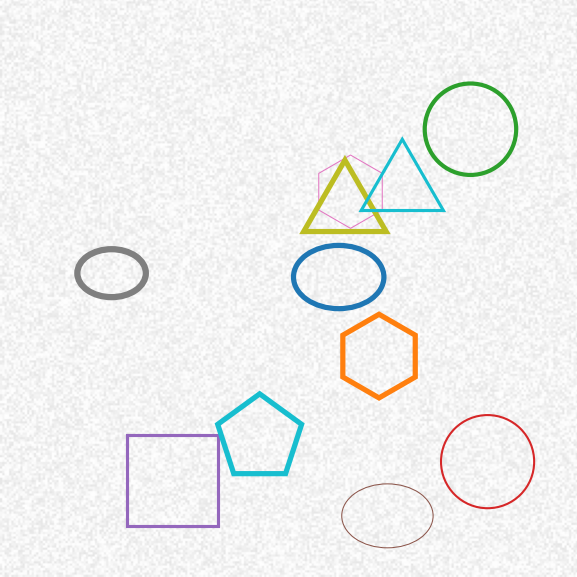[{"shape": "oval", "thickness": 2.5, "radius": 0.39, "center": [0.587, 0.519]}, {"shape": "hexagon", "thickness": 2.5, "radius": 0.36, "center": [0.656, 0.383]}, {"shape": "circle", "thickness": 2, "radius": 0.4, "center": [0.815, 0.775]}, {"shape": "circle", "thickness": 1, "radius": 0.4, "center": [0.844, 0.2]}, {"shape": "square", "thickness": 1.5, "radius": 0.39, "center": [0.299, 0.167]}, {"shape": "oval", "thickness": 0.5, "radius": 0.4, "center": [0.671, 0.106]}, {"shape": "hexagon", "thickness": 0.5, "radius": 0.32, "center": [0.607, 0.667]}, {"shape": "oval", "thickness": 3, "radius": 0.3, "center": [0.193, 0.526]}, {"shape": "triangle", "thickness": 2.5, "radius": 0.41, "center": [0.597, 0.639]}, {"shape": "triangle", "thickness": 1.5, "radius": 0.41, "center": [0.697, 0.676]}, {"shape": "pentagon", "thickness": 2.5, "radius": 0.38, "center": [0.45, 0.241]}]